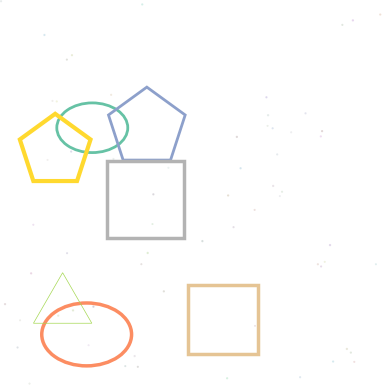[{"shape": "oval", "thickness": 2, "radius": 0.46, "center": [0.24, 0.668]}, {"shape": "oval", "thickness": 2.5, "radius": 0.58, "center": [0.225, 0.131]}, {"shape": "pentagon", "thickness": 2, "radius": 0.52, "center": [0.381, 0.669]}, {"shape": "triangle", "thickness": 0.5, "radius": 0.44, "center": [0.163, 0.204]}, {"shape": "pentagon", "thickness": 3, "radius": 0.48, "center": [0.143, 0.608]}, {"shape": "square", "thickness": 2.5, "radius": 0.45, "center": [0.58, 0.17]}, {"shape": "square", "thickness": 2.5, "radius": 0.5, "center": [0.377, 0.481]}]